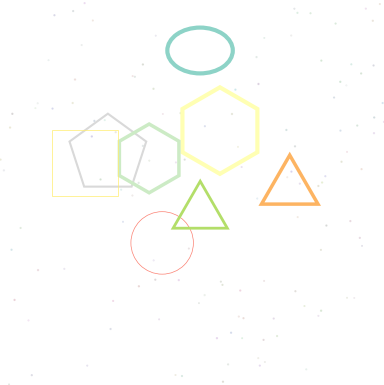[{"shape": "oval", "thickness": 3, "radius": 0.43, "center": [0.52, 0.869]}, {"shape": "hexagon", "thickness": 3, "radius": 0.56, "center": [0.571, 0.661]}, {"shape": "circle", "thickness": 0.5, "radius": 0.41, "center": [0.421, 0.369]}, {"shape": "triangle", "thickness": 2.5, "radius": 0.42, "center": [0.753, 0.512]}, {"shape": "triangle", "thickness": 2, "radius": 0.41, "center": [0.52, 0.448]}, {"shape": "pentagon", "thickness": 1.5, "radius": 0.52, "center": [0.28, 0.6]}, {"shape": "hexagon", "thickness": 2.5, "radius": 0.45, "center": [0.387, 0.589]}, {"shape": "square", "thickness": 0.5, "radius": 0.43, "center": [0.221, 0.577]}]